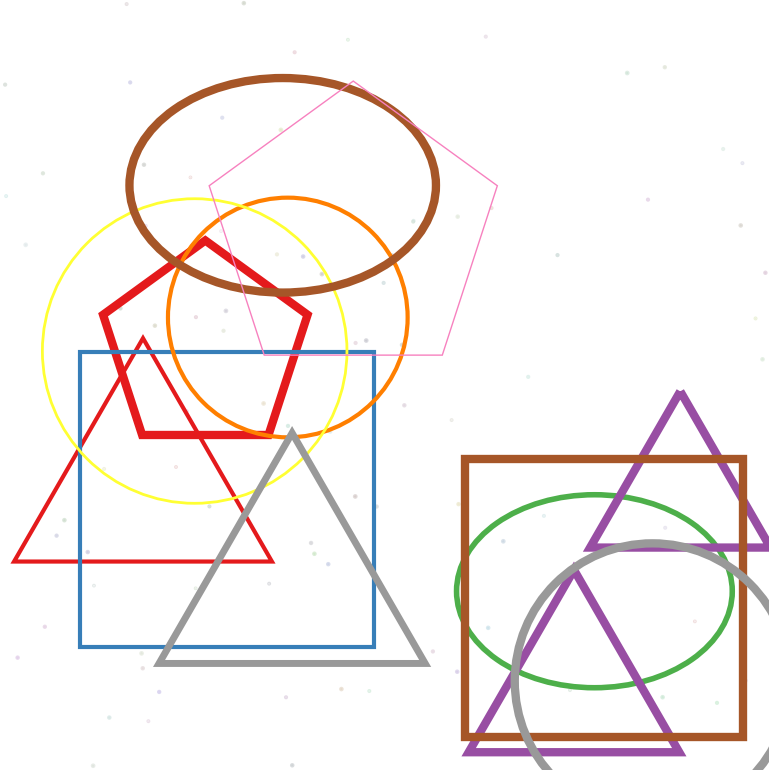[{"shape": "pentagon", "thickness": 3, "radius": 0.7, "center": [0.267, 0.548]}, {"shape": "triangle", "thickness": 1.5, "radius": 0.97, "center": [0.186, 0.367]}, {"shape": "square", "thickness": 1.5, "radius": 0.96, "center": [0.295, 0.351]}, {"shape": "oval", "thickness": 2, "radius": 0.9, "center": [0.772, 0.232]}, {"shape": "triangle", "thickness": 3, "radius": 0.79, "center": [0.745, 0.102]}, {"shape": "triangle", "thickness": 3, "radius": 0.68, "center": [0.883, 0.357]}, {"shape": "circle", "thickness": 1.5, "radius": 0.78, "center": [0.374, 0.588]}, {"shape": "circle", "thickness": 1, "radius": 0.99, "center": [0.253, 0.544]}, {"shape": "oval", "thickness": 3, "radius": 1.0, "center": [0.367, 0.759]}, {"shape": "square", "thickness": 3, "radius": 0.9, "center": [0.784, 0.224]}, {"shape": "pentagon", "thickness": 0.5, "radius": 0.98, "center": [0.459, 0.698]}, {"shape": "circle", "thickness": 3, "radius": 0.89, "center": [0.847, 0.115]}, {"shape": "triangle", "thickness": 2.5, "radius": 1.0, "center": [0.379, 0.238]}]